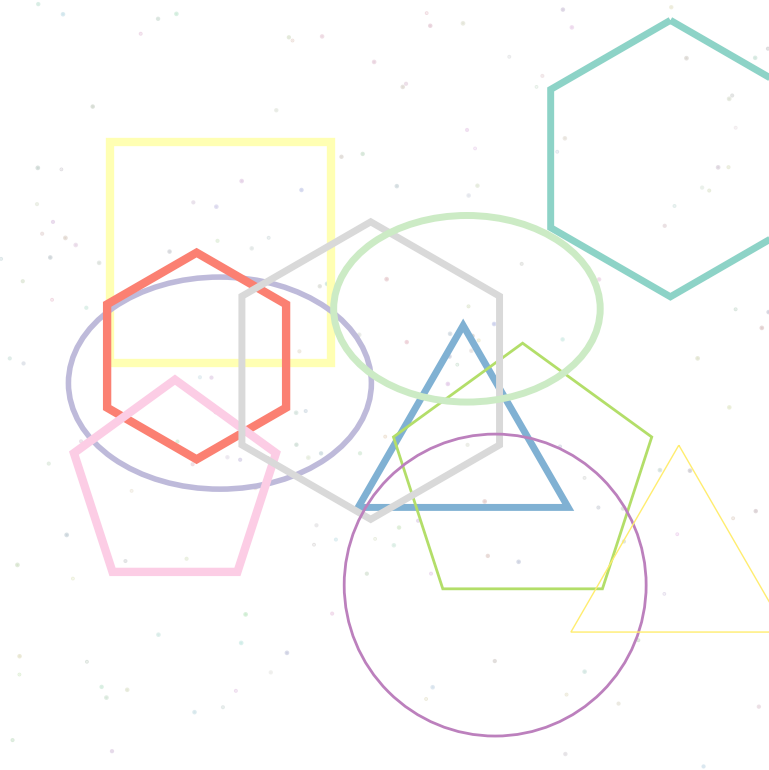[{"shape": "hexagon", "thickness": 2.5, "radius": 0.9, "center": [0.871, 0.794]}, {"shape": "square", "thickness": 3, "radius": 0.72, "center": [0.286, 0.672]}, {"shape": "oval", "thickness": 2, "radius": 0.98, "center": [0.286, 0.502]}, {"shape": "hexagon", "thickness": 3, "radius": 0.67, "center": [0.255, 0.538]}, {"shape": "triangle", "thickness": 2.5, "radius": 0.79, "center": [0.602, 0.42]}, {"shape": "pentagon", "thickness": 1, "radius": 0.88, "center": [0.679, 0.378]}, {"shape": "pentagon", "thickness": 3, "radius": 0.69, "center": [0.227, 0.369]}, {"shape": "hexagon", "thickness": 2.5, "radius": 0.97, "center": [0.481, 0.519]}, {"shape": "circle", "thickness": 1, "radius": 0.98, "center": [0.643, 0.24]}, {"shape": "oval", "thickness": 2.5, "radius": 0.87, "center": [0.606, 0.599]}, {"shape": "triangle", "thickness": 0.5, "radius": 0.81, "center": [0.882, 0.26]}]